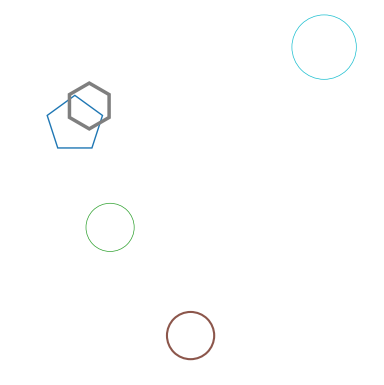[{"shape": "pentagon", "thickness": 1, "radius": 0.38, "center": [0.194, 0.677]}, {"shape": "circle", "thickness": 0.5, "radius": 0.31, "center": [0.286, 0.409]}, {"shape": "circle", "thickness": 1.5, "radius": 0.31, "center": [0.495, 0.128]}, {"shape": "hexagon", "thickness": 2.5, "radius": 0.3, "center": [0.232, 0.725]}, {"shape": "circle", "thickness": 0.5, "radius": 0.42, "center": [0.842, 0.878]}]